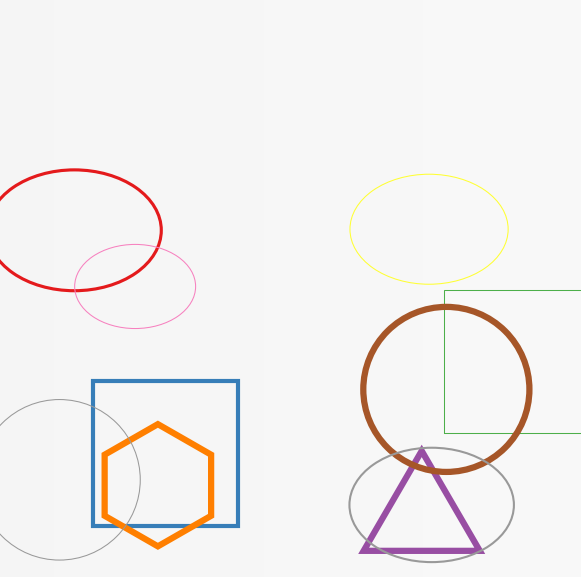[{"shape": "oval", "thickness": 1.5, "radius": 0.75, "center": [0.128, 0.6]}, {"shape": "square", "thickness": 2, "radius": 0.63, "center": [0.285, 0.214]}, {"shape": "square", "thickness": 0.5, "radius": 0.62, "center": [0.888, 0.373]}, {"shape": "triangle", "thickness": 3, "radius": 0.58, "center": [0.726, 0.103]}, {"shape": "hexagon", "thickness": 3, "radius": 0.53, "center": [0.272, 0.159]}, {"shape": "oval", "thickness": 0.5, "radius": 0.68, "center": [0.738, 0.602]}, {"shape": "circle", "thickness": 3, "radius": 0.71, "center": [0.768, 0.325]}, {"shape": "oval", "thickness": 0.5, "radius": 0.52, "center": [0.232, 0.503]}, {"shape": "circle", "thickness": 0.5, "radius": 0.69, "center": [0.102, 0.168]}, {"shape": "oval", "thickness": 1, "radius": 0.71, "center": [0.743, 0.125]}]